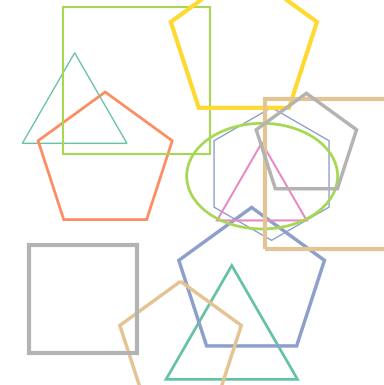[{"shape": "triangle", "thickness": 1, "radius": 0.78, "center": [0.194, 0.706]}, {"shape": "triangle", "thickness": 2, "radius": 0.99, "center": [0.602, 0.113]}, {"shape": "pentagon", "thickness": 2, "radius": 0.92, "center": [0.273, 0.578]}, {"shape": "pentagon", "thickness": 2.5, "radius": 0.99, "center": [0.654, 0.262]}, {"shape": "hexagon", "thickness": 1, "radius": 0.86, "center": [0.705, 0.548]}, {"shape": "triangle", "thickness": 1.5, "radius": 0.67, "center": [0.68, 0.495]}, {"shape": "square", "thickness": 1.5, "radius": 0.96, "center": [0.355, 0.791]}, {"shape": "oval", "thickness": 2, "radius": 0.98, "center": [0.681, 0.543]}, {"shape": "pentagon", "thickness": 3, "radius": 1.0, "center": [0.633, 0.881]}, {"shape": "square", "thickness": 3, "radius": 0.97, "center": [0.882, 0.549]}, {"shape": "pentagon", "thickness": 2.5, "radius": 0.83, "center": [0.469, 0.103]}, {"shape": "square", "thickness": 3, "radius": 0.7, "center": [0.216, 0.225]}, {"shape": "pentagon", "thickness": 2.5, "radius": 0.69, "center": [0.796, 0.621]}]